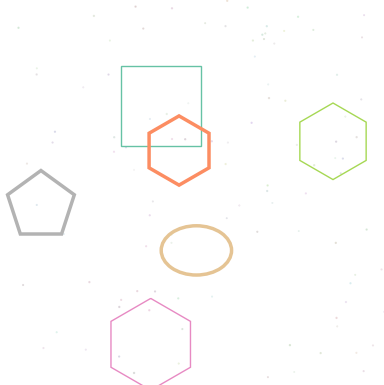[{"shape": "square", "thickness": 1, "radius": 0.52, "center": [0.417, 0.725]}, {"shape": "hexagon", "thickness": 2.5, "radius": 0.45, "center": [0.465, 0.609]}, {"shape": "hexagon", "thickness": 1, "radius": 0.6, "center": [0.391, 0.106]}, {"shape": "hexagon", "thickness": 1, "radius": 0.5, "center": [0.865, 0.633]}, {"shape": "oval", "thickness": 2.5, "radius": 0.46, "center": [0.51, 0.35]}, {"shape": "pentagon", "thickness": 2.5, "radius": 0.46, "center": [0.106, 0.466]}]